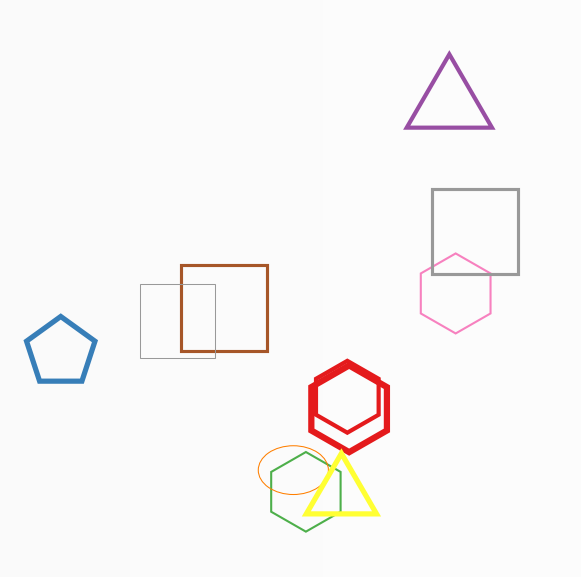[{"shape": "hexagon", "thickness": 2, "radius": 0.31, "center": [0.598, 0.312]}, {"shape": "hexagon", "thickness": 3, "radius": 0.38, "center": [0.601, 0.291]}, {"shape": "pentagon", "thickness": 2.5, "radius": 0.31, "center": [0.105, 0.389]}, {"shape": "hexagon", "thickness": 1, "radius": 0.34, "center": [0.526, 0.147]}, {"shape": "triangle", "thickness": 2, "radius": 0.42, "center": [0.773, 0.82]}, {"shape": "oval", "thickness": 0.5, "radius": 0.3, "center": [0.505, 0.185]}, {"shape": "triangle", "thickness": 2.5, "radius": 0.35, "center": [0.587, 0.144]}, {"shape": "square", "thickness": 1.5, "radius": 0.37, "center": [0.385, 0.465]}, {"shape": "hexagon", "thickness": 1, "radius": 0.35, "center": [0.784, 0.491]}, {"shape": "square", "thickness": 0.5, "radius": 0.32, "center": [0.305, 0.443]}, {"shape": "square", "thickness": 1.5, "radius": 0.37, "center": [0.818, 0.599]}]